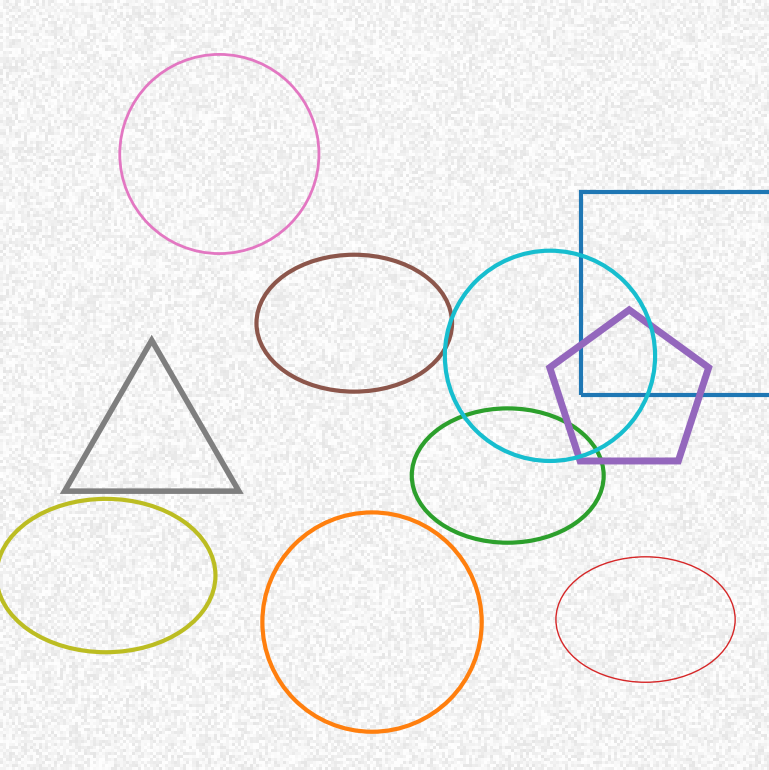[{"shape": "square", "thickness": 1.5, "radius": 0.66, "center": [0.886, 0.619]}, {"shape": "circle", "thickness": 1.5, "radius": 0.71, "center": [0.483, 0.192]}, {"shape": "oval", "thickness": 1.5, "radius": 0.62, "center": [0.659, 0.382]}, {"shape": "oval", "thickness": 0.5, "radius": 0.58, "center": [0.838, 0.195]}, {"shape": "pentagon", "thickness": 2.5, "radius": 0.54, "center": [0.817, 0.489]}, {"shape": "oval", "thickness": 1.5, "radius": 0.63, "center": [0.46, 0.58]}, {"shape": "circle", "thickness": 1, "radius": 0.65, "center": [0.285, 0.8]}, {"shape": "triangle", "thickness": 2, "radius": 0.65, "center": [0.197, 0.427]}, {"shape": "oval", "thickness": 1.5, "radius": 0.71, "center": [0.138, 0.253]}, {"shape": "circle", "thickness": 1.5, "radius": 0.68, "center": [0.714, 0.538]}]